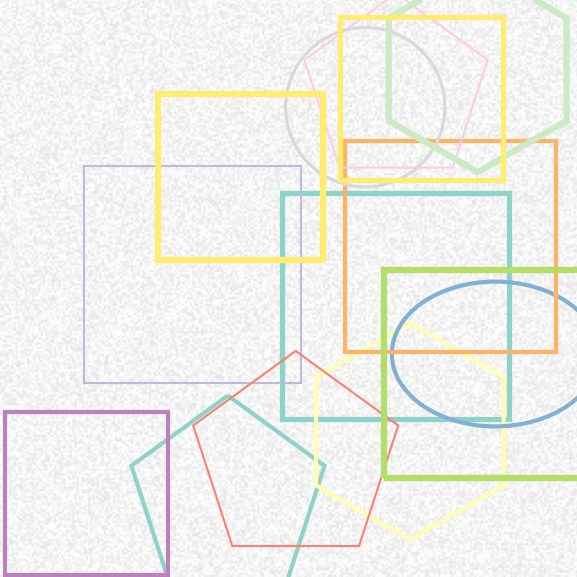[{"shape": "square", "thickness": 2.5, "radius": 0.98, "center": [0.685, 0.469]}, {"shape": "pentagon", "thickness": 2, "radius": 0.88, "center": [0.395, 0.138]}, {"shape": "hexagon", "thickness": 2, "radius": 0.94, "center": [0.71, 0.252]}, {"shape": "square", "thickness": 1, "radius": 0.94, "center": [0.334, 0.523]}, {"shape": "pentagon", "thickness": 1, "radius": 0.93, "center": [0.512, 0.205]}, {"shape": "oval", "thickness": 2, "radius": 0.9, "center": [0.858, 0.386]}, {"shape": "square", "thickness": 2, "radius": 0.91, "center": [0.78, 0.572]}, {"shape": "square", "thickness": 3, "radius": 0.9, "center": [0.844, 0.351]}, {"shape": "pentagon", "thickness": 1, "radius": 0.83, "center": [0.686, 0.844]}, {"shape": "circle", "thickness": 1.5, "radius": 0.69, "center": [0.632, 0.813]}, {"shape": "square", "thickness": 2, "radius": 0.71, "center": [0.149, 0.145]}, {"shape": "hexagon", "thickness": 3, "radius": 0.89, "center": [0.827, 0.879]}, {"shape": "square", "thickness": 2.5, "radius": 0.71, "center": [0.729, 0.828]}, {"shape": "square", "thickness": 3, "radius": 0.72, "center": [0.417, 0.693]}]